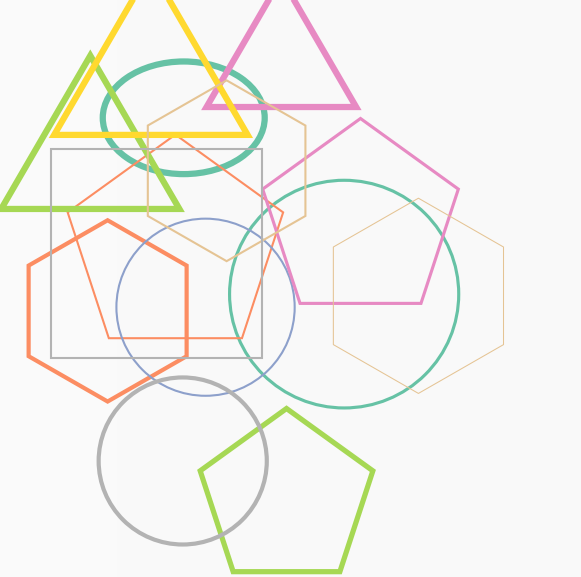[{"shape": "oval", "thickness": 3, "radius": 0.7, "center": [0.316, 0.795]}, {"shape": "circle", "thickness": 1.5, "radius": 0.99, "center": [0.592, 0.49]}, {"shape": "pentagon", "thickness": 1, "radius": 0.97, "center": [0.302, 0.571]}, {"shape": "hexagon", "thickness": 2, "radius": 0.78, "center": [0.185, 0.461]}, {"shape": "circle", "thickness": 1, "radius": 0.77, "center": [0.354, 0.467]}, {"shape": "pentagon", "thickness": 1.5, "radius": 0.88, "center": [0.62, 0.617]}, {"shape": "triangle", "thickness": 3, "radius": 0.74, "center": [0.484, 0.888]}, {"shape": "triangle", "thickness": 3, "radius": 0.88, "center": [0.155, 0.726]}, {"shape": "pentagon", "thickness": 2.5, "radius": 0.78, "center": [0.493, 0.136]}, {"shape": "triangle", "thickness": 3, "radius": 0.96, "center": [0.26, 0.862]}, {"shape": "hexagon", "thickness": 1, "radius": 0.78, "center": [0.39, 0.703]}, {"shape": "hexagon", "thickness": 0.5, "radius": 0.85, "center": [0.72, 0.487]}, {"shape": "square", "thickness": 1, "radius": 0.9, "center": [0.269, 0.561]}, {"shape": "circle", "thickness": 2, "radius": 0.72, "center": [0.314, 0.201]}]